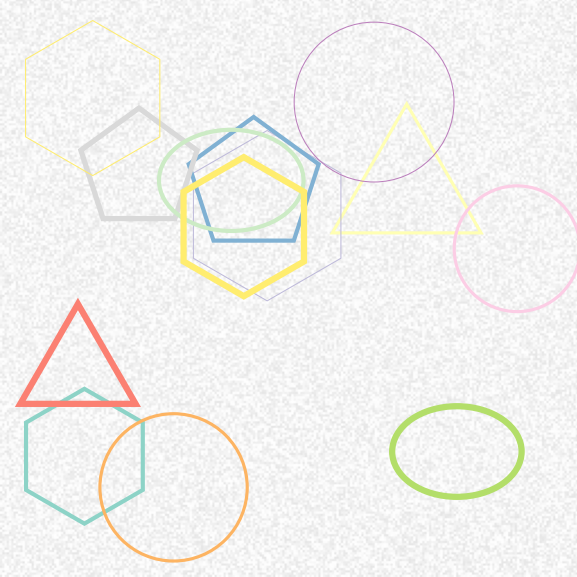[{"shape": "hexagon", "thickness": 2, "radius": 0.58, "center": [0.146, 0.209]}, {"shape": "triangle", "thickness": 1.5, "radius": 0.74, "center": [0.704, 0.67]}, {"shape": "hexagon", "thickness": 0.5, "radius": 0.74, "center": [0.463, 0.626]}, {"shape": "triangle", "thickness": 3, "radius": 0.58, "center": [0.135, 0.357]}, {"shape": "pentagon", "thickness": 2, "radius": 0.59, "center": [0.439, 0.678]}, {"shape": "circle", "thickness": 1.5, "radius": 0.64, "center": [0.301, 0.155]}, {"shape": "oval", "thickness": 3, "radius": 0.56, "center": [0.791, 0.217]}, {"shape": "circle", "thickness": 1.5, "radius": 0.54, "center": [0.895, 0.568]}, {"shape": "pentagon", "thickness": 2.5, "radius": 0.53, "center": [0.241, 0.706]}, {"shape": "circle", "thickness": 0.5, "radius": 0.69, "center": [0.648, 0.822]}, {"shape": "oval", "thickness": 2, "radius": 0.63, "center": [0.4, 0.687]}, {"shape": "hexagon", "thickness": 3, "radius": 0.6, "center": [0.422, 0.607]}, {"shape": "hexagon", "thickness": 0.5, "radius": 0.67, "center": [0.161, 0.829]}]